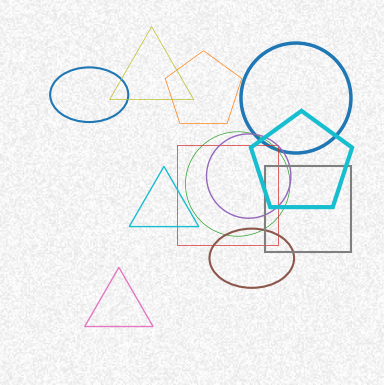[{"shape": "circle", "thickness": 2.5, "radius": 0.71, "center": [0.769, 0.745]}, {"shape": "oval", "thickness": 1.5, "radius": 0.51, "center": [0.232, 0.754]}, {"shape": "pentagon", "thickness": 0.5, "radius": 0.52, "center": [0.529, 0.764]}, {"shape": "circle", "thickness": 0.5, "radius": 0.68, "center": [0.617, 0.522]}, {"shape": "square", "thickness": 0.5, "radius": 0.65, "center": [0.591, 0.494]}, {"shape": "circle", "thickness": 1, "radius": 0.55, "center": [0.646, 0.543]}, {"shape": "oval", "thickness": 1.5, "radius": 0.55, "center": [0.654, 0.329]}, {"shape": "triangle", "thickness": 1, "radius": 0.51, "center": [0.309, 0.203]}, {"shape": "square", "thickness": 1.5, "radius": 0.56, "center": [0.8, 0.457]}, {"shape": "triangle", "thickness": 0.5, "radius": 0.63, "center": [0.394, 0.805]}, {"shape": "triangle", "thickness": 1, "radius": 0.52, "center": [0.426, 0.464]}, {"shape": "pentagon", "thickness": 3, "radius": 0.69, "center": [0.783, 0.574]}]